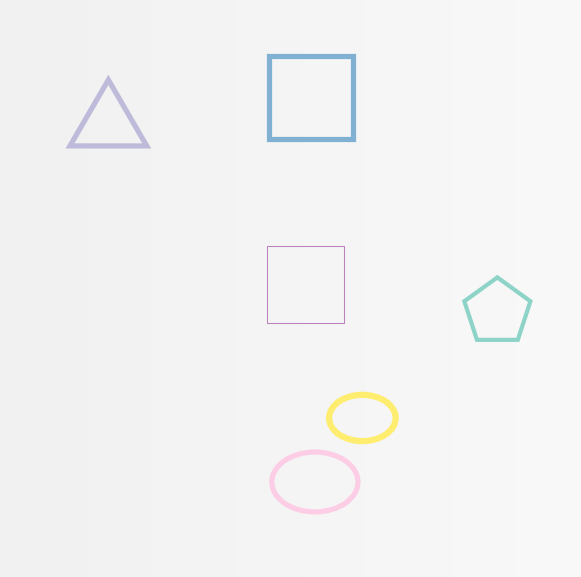[{"shape": "pentagon", "thickness": 2, "radius": 0.3, "center": [0.856, 0.459]}, {"shape": "triangle", "thickness": 2.5, "radius": 0.38, "center": [0.186, 0.785]}, {"shape": "square", "thickness": 2.5, "radius": 0.36, "center": [0.535, 0.83]}, {"shape": "oval", "thickness": 2.5, "radius": 0.37, "center": [0.542, 0.165]}, {"shape": "square", "thickness": 0.5, "radius": 0.33, "center": [0.526, 0.507]}, {"shape": "oval", "thickness": 3, "radius": 0.29, "center": [0.623, 0.275]}]